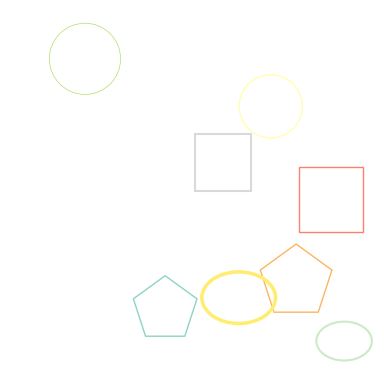[{"shape": "pentagon", "thickness": 1, "radius": 0.43, "center": [0.429, 0.197]}, {"shape": "circle", "thickness": 1, "radius": 0.41, "center": [0.703, 0.724]}, {"shape": "square", "thickness": 1, "radius": 0.42, "center": [0.859, 0.482]}, {"shape": "pentagon", "thickness": 1, "radius": 0.49, "center": [0.769, 0.268]}, {"shape": "circle", "thickness": 0.5, "radius": 0.46, "center": [0.221, 0.847]}, {"shape": "square", "thickness": 1.5, "radius": 0.37, "center": [0.579, 0.579]}, {"shape": "oval", "thickness": 1.5, "radius": 0.36, "center": [0.894, 0.114]}, {"shape": "oval", "thickness": 2.5, "radius": 0.48, "center": [0.62, 0.227]}]